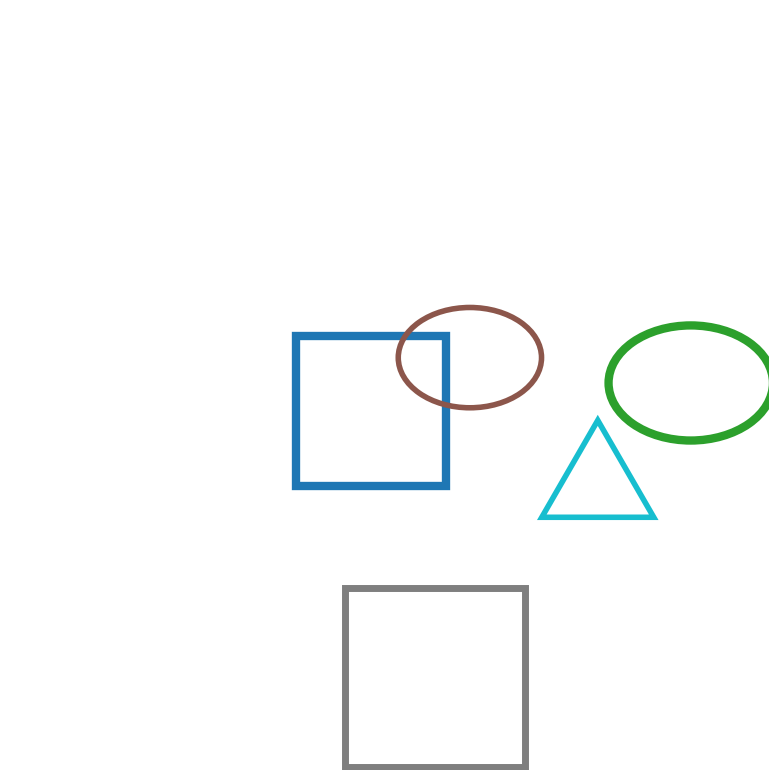[{"shape": "square", "thickness": 3, "radius": 0.49, "center": [0.482, 0.466]}, {"shape": "oval", "thickness": 3, "radius": 0.53, "center": [0.897, 0.503]}, {"shape": "oval", "thickness": 2, "radius": 0.47, "center": [0.61, 0.536]}, {"shape": "square", "thickness": 2.5, "radius": 0.58, "center": [0.565, 0.12]}, {"shape": "triangle", "thickness": 2, "radius": 0.42, "center": [0.776, 0.37]}]